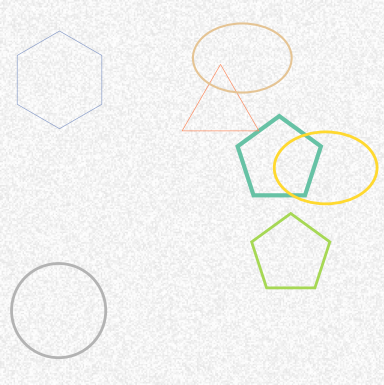[{"shape": "pentagon", "thickness": 3, "radius": 0.57, "center": [0.725, 0.585]}, {"shape": "triangle", "thickness": 0.5, "radius": 0.58, "center": [0.573, 0.718]}, {"shape": "hexagon", "thickness": 0.5, "radius": 0.63, "center": [0.155, 0.793]}, {"shape": "pentagon", "thickness": 2, "radius": 0.53, "center": [0.755, 0.339]}, {"shape": "oval", "thickness": 2, "radius": 0.67, "center": [0.846, 0.564]}, {"shape": "oval", "thickness": 1.5, "radius": 0.64, "center": [0.629, 0.849]}, {"shape": "circle", "thickness": 2, "radius": 0.61, "center": [0.152, 0.193]}]